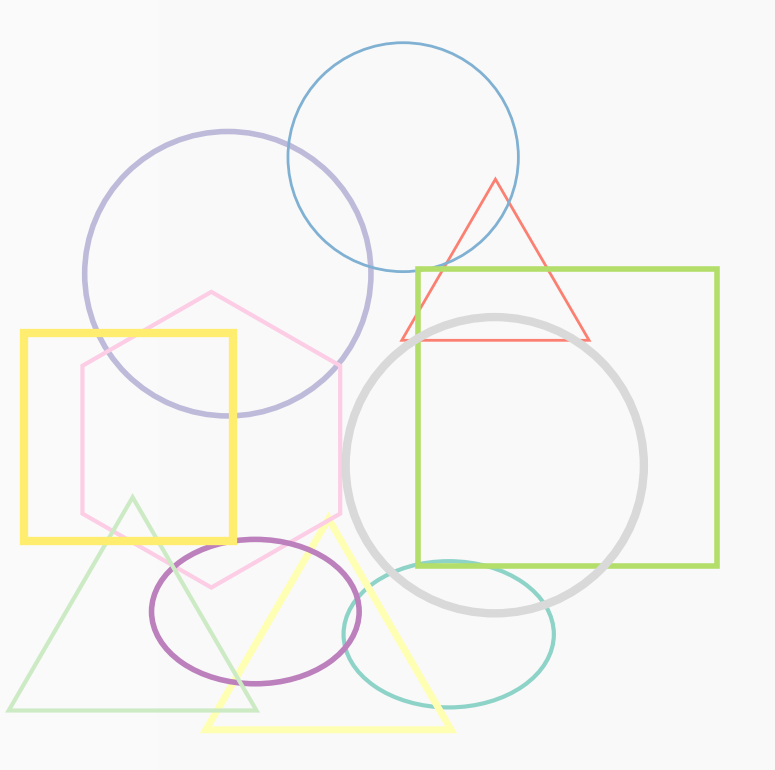[{"shape": "oval", "thickness": 1.5, "radius": 0.68, "center": [0.579, 0.176]}, {"shape": "triangle", "thickness": 2.5, "radius": 0.91, "center": [0.424, 0.144]}, {"shape": "circle", "thickness": 2, "radius": 0.92, "center": [0.294, 0.645]}, {"shape": "triangle", "thickness": 1, "radius": 0.7, "center": [0.639, 0.628]}, {"shape": "circle", "thickness": 1, "radius": 0.74, "center": [0.52, 0.796]}, {"shape": "square", "thickness": 2, "radius": 0.96, "center": [0.732, 0.458]}, {"shape": "hexagon", "thickness": 1.5, "radius": 0.96, "center": [0.273, 0.429]}, {"shape": "circle", "thickness": 3, "radius": 0.96, "center": [0.638, 0.396]}, {"shape": "oval", "thickness": 2, "radius": 0.67, "center": [0.329, 0.206]}, {"shape": "triangle", "thickness": 1.5, "radius": 0.92, "center": [0.171, 0.17]}, {"shape": "square", "thickness": 3, "radius": 0.68, "center": [0.166, 0.433]}]